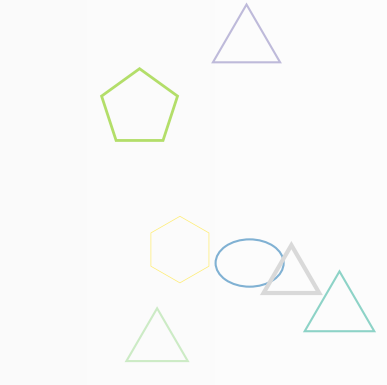[{"shape": "triangle", "thickness": 1.5, "radius": 0.52, "center": [0.876, 0.191]}, {"shape": "triangle", "thickness": 1.5, "radius": 0.5, "center": [0.636, 0.888]}, {"shape": "oval", "thickness": 1.5, "radius": 0.44, "center": [0.644, 0.317]}, {"shape": "pentagon", "thickness": 2, "radius": 0.52, "center": [0.36, 0.719]}, {"shape": "triangle", "thickness": 3, "radius": 0.41, "center": [0.752, 0.28]}, {"shape": "triangle", "thickness": 1.5, "radius": 0.46, "center": [0.405, 0.108]}, {"shape": "hexagon", "thickness": 0.5, "radius": 0.43, "center": [0.464, 0.352]}]